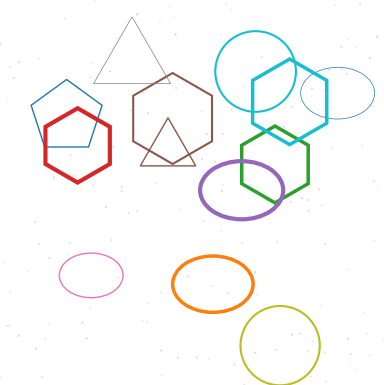[{"shape": "oval", "thickness": 0.5, "radius": 0.48, "center": [0.877, 0.758]}, {"shape": "pentagon", "thickness": 1, "radius": 0.48, "center": [0.173, 0.697]}, {"shape": "oval", "thickness": 2.5, "radius": 0.52, "center": [0.553, 0.262]}, {"shape": "hexagon", "thickness": 2.5, "radius": 0.5, "center": [0.714, 0.573]}, {"shape": "hexagon", "thickness": 3, "radius": 0.48, "center": [0.202, 0.622]}, {"shape": "oval", "thickness": 3, "radius": 0.54, "center": [0.628, 0.506]}, {"shape": "hexagon", "thickness": 1.5, "radius": 0.59, "center": [0.448, 0.692]}, {"shape": "triangle", "thickness": 1, "radius": 0.42, "center": [0.436, 0.611]}, {"shape": "oval", "thickness": 1, "radius": 0.41, "center": [0.237, 0.285]}, {"shape": "triangle", "thickness": 0.5, "radius": 0.58, "center": [0.343, 0.841]}, {"shape": "circle", "thickness": 1.5, "radius": 0.51, "center": [0.728, 0.102]}, {"shape": "hexagon", "thickness": 2.5, "radius": 0.56, "center": [0.752, 0.736]}, {"shape": "circle", "thickness": 1.5, "radius": 0.52, "center": [0.664, 0.814]}]